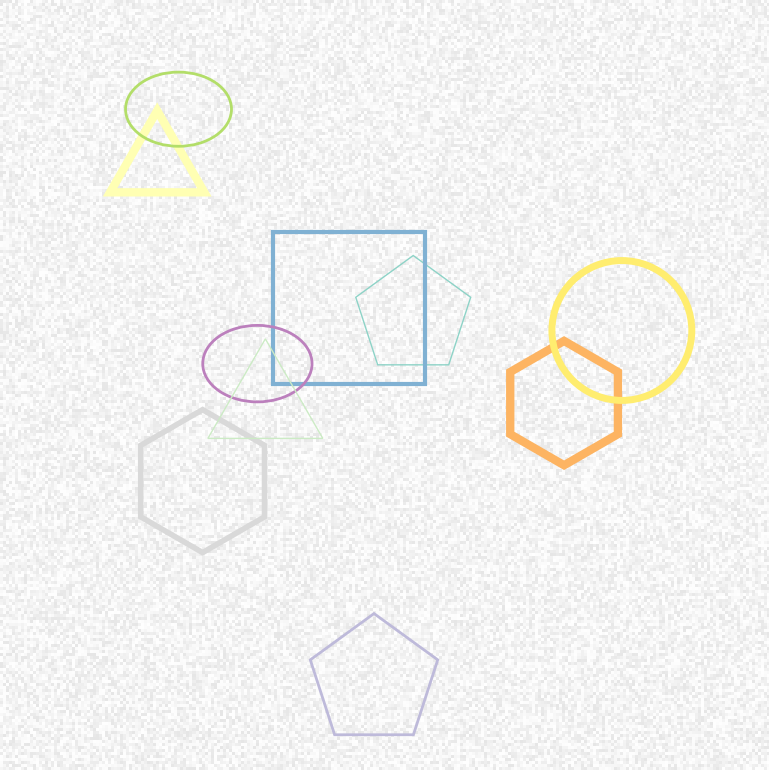[{"shape": "pentagon", "thickness": 0.5, "radius": 0.39, "center": [0.537, 0.59]}, {"shape": "triangle", "thickness": 3, "radius": 0.35, "center": [0.204, 0.786]}, {"shape": "pentagon", "thickness": 1, "radius": 0.44, "center": [0.486, 0.116]}, {"shape": "square", "thickness": 1.5, "radius": 0.49, "center": [0.453, 0.6]}, {"shape": "hexagon", "thickness": 3, "radius": 0.4, "center": [0.733, 0.477]}, {"shape": "oval", "thickness": 1, "radius": 0.34, "center": [0.232, 0.858]}, {"shape": "hexagon", "thickness": 2, "radius": 0.46, "center": [0.263, 0.375]}, {"shape": "oval", "thickness": 1, "radius": 0.35, "center": [0.334, 0.528]}, {"shape": "triangle", "thickness": 0.5, "radius": 0.43, "center": [0.345, 0.474]}, {"shape": "circle", "thickness": 2.5, "radius": 0.45, "center": [0.808, 0.571]}]